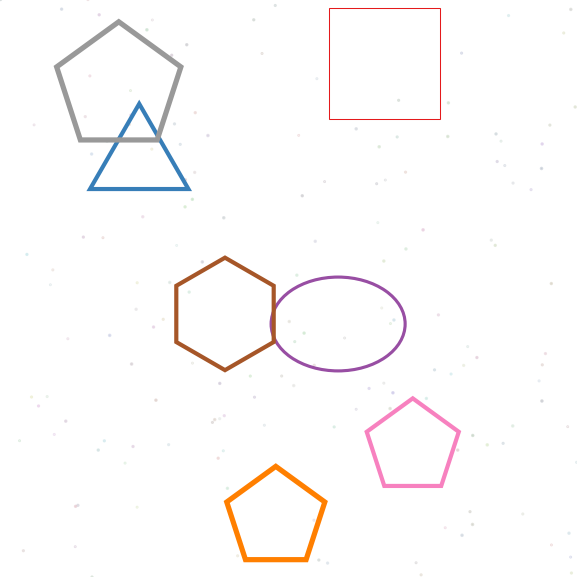[{"shape": "square", "thickness": 0.5, "radius": 0.48, "center": [0.666, 0.889]}, {"shape": "triangle", "thickness": 2, "radius": 0.49, "center": [0.241, 0.721]}, {"shape": "oval", "thickness": 1.5, "radius": 0.58, "center": [0.585, 0.438]}, {"shape": "pentagon", "thickness": 2.5, "radius": 0.45, "center": [0.478, 0.102]}, {"shape": "hexagon", "thickness": 2, "radius": 0.49, "center": [0.39, 0.456]}, {"shape": "pentagon", "thickness": 2, "radius": 0.42, "center": [0.715, 0.225]}, {"shape": "pentagon", "thickness": 2.5, "radius": 0.57, "center": [0.206, 0.848]}]